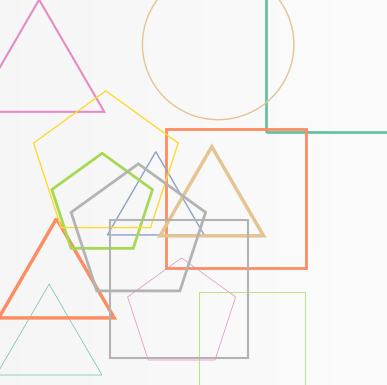[{"shape": "triangle", "thickness": 0.5, "radius": 0.79, "center": [0.127, 0.105]}, {"shape": "square", "thickness": 2, "radius": 0.87, "center": [0.861, 0.831]}, {"shape": "square", "thickness": 2, "radius": 0.91, "center": [0.609, 0.485]}, {"shape": "triangle", "thickness": 2.5, "radius": 0.86, "center": [0.146, 0.26]}, {"shape": "triangle", "thickness": 1, "radius": 0.72, "center": [0.402, 0.462]}, {"shape": "pentagon", "thickness": 0.5, "radius": 0.73, "center": [0.469, 0.183]}, {"shape": "triangle", "thickness": 1.5, "radius": 0.97, "center": [0.101, 0.807]}, {"shape": "square", "thickness": 0.5, "radius": 0.68, "center": [0.65, 0.105]}, {"shape": "pentagon", "thickness": 2, "radius": 0.68, "center": [0.264, 0.465]}, {"shape": "pentagon", "thickness": 1, "radius": 0.98, "center": [0.273, 0.568]}, {"shape": "circle", "thickness": 1, "radius": 0.98, "center": [0.563, 0.885]}, {"shape": "triangle", "thickness": 2.5, "radius": 0.77, "center": [0.547, 0.465]}, {"shape": "square", "thickness": 1.5, "radius": 0.89, "center": [0.462, 0.249]}, {"shape": "pentagon", "thickness": 2, "radius": 0.91, "center": [0.357, 0.392]}]